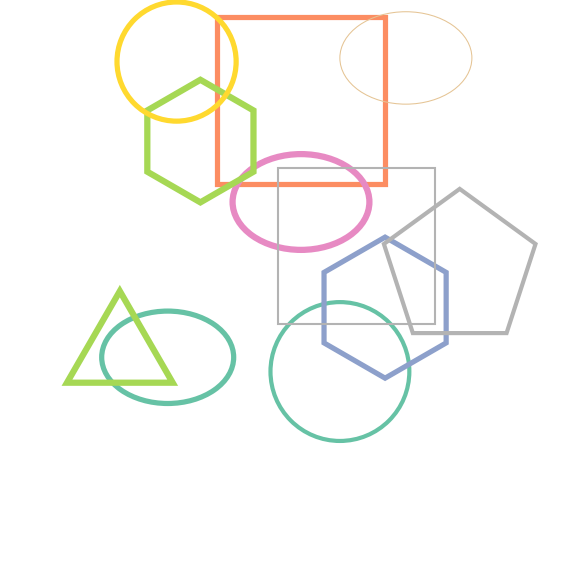[{"shape": "oval", "thickness": 2.5, "radius": 0.57, "center": [0.29, 0.38]}, {"shape": "circle", "thickness": 2, "radius": 0.6, "center": [0.589, 0.356]}, {"shape": "square", "thickness": 2.5, "radius": 0.73, "center": [0.521, 0.825]}, {"shape": "hexagon", "thickness": 2.5, "radius": 0.61, "center": [0.667, 0.466]}, {"shape": "oval", "thickness": 3, "radius": 0.59, "center": [0.521, 0.649]}, {"shape": "triangle", "thickness": 3, "radius": 0.53, "center": [0.208, 0.389]}, {"shape": "hexagon", "thickness": 3, "radius": 0.53, "center": [0.347, 0.755]}, {"shape": "circle", "thickness": 2.5, "radius": 0.52, "center": [0.306, 0.893]}, {"shape": "oval", "thickness": 0.5, "radius": 0.57, "center": [0.703, 0.899]}, {"shape": "square", "thickness": 1, "radius": 0.68, "center": [0.618, 0.574]}, {"shape": "pentagon", "thickness": 2, "radius": 0.69, "center": [0.796, 0.534]}]